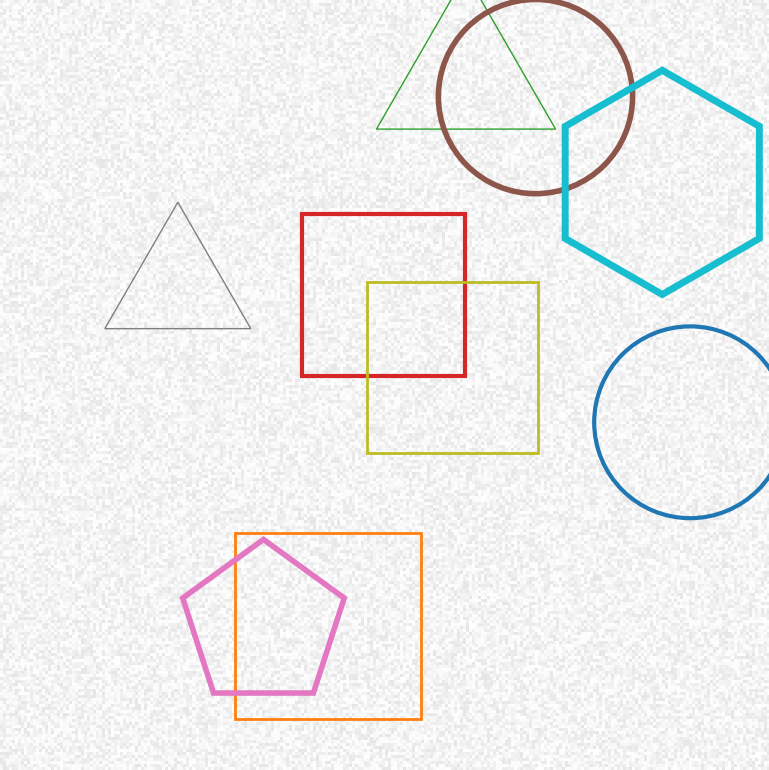[{"shape": "circle", "thickness": 1.5, "radius": 0.62, "center": [0.896, 0.452]}, {"shape": "square", "thickness": 1, "radius": 0.6, "center": [0.426, 0.187]}, {"shape": "triangle", "thickness": 0.5, "radius": 0.67, "center": [0.605, 0.899]}, {"shape": "square", "thickness": 1.5, "radius": 0.53, "center": [0.498, 0.617]}, {"shape": "circle", "thickness": 2, "radius": 0.63, "center": [0.695, 0.875]}, {"shape": "pentagon", "thickness": 2, "radius": 0.55, "center": [0.342, 0.189]}, {"shape": "triangle", "thickness": 0.5, "radius": 0.55, "center": [0.231, 0.628]}, {"shape": "square", "thickness": 1, "radius": 0.55, "center": [0.588, 0.523]}, {"shape": "hexagon", "thickness": 2.5, "radius": 0.73, "center": [0.86, 0.763]}]